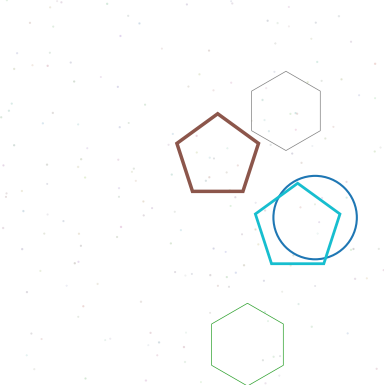[{"shape": "circle", "thickness": 1.5, "radius": 0.54, "center": [0.819, 0.435]}, {"shape": "hexagon", "thickness": 0.5, "radius": 0.54, "center": [0.643, 0.105]}, {"shape": "pentagon", "thickness": 2.5, "radius": 0.56, "center": [0.565, 0.593]}, {"shape": "hexagon", "thickness": 0.5, "radius": 0.51, "center": [0.743, 0.712]}, {"shape": "pentagon", "thickness": 2, "radius": 0.58, "center": [0.773, 0.408]}]